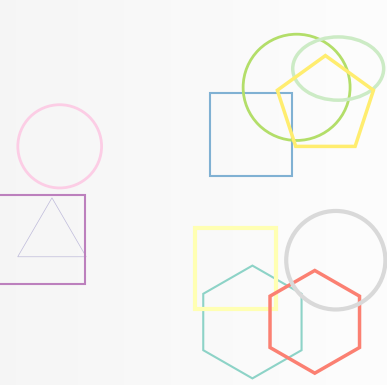[{"shape": "hexagon", "thickness": 1.5, "radius": 0.73, "center": [0.651, 0.164]}, {"shape": "square", "thickness": 3, "radius": 0.52, "center": [0.608, 0.302]}, {"shape": "triangle", "thickness": 0.5, "radius": 0.51, "center": [0.134, 0.384]}, {"shape": "hexagon", "thickness": 2.5, "radius": 0.67, "center": [0.812, 0.164]}, {"shape": "square", "thickness": 1.5, "radius": 0.53, "center": [0.648, 0.65]}, {"shape": "circle", "thickness": 2, "radius": 0.69, "center": [0.765, 0.773]}, {"shape": "circle", "thickness": 2, "radius": 0.54, "center": [0.154, 0.62]}, {"shape": "circle", "thickness": 3, "radius": 0.64, "center": [0.867, 0.324]}, {"shape": "square", "thickness": 1.5, "radius": 0.57, "center": [0.106, 0.378]}, {"shape": "oval", "thickness": 2.5, "radius": 0.59, "center": [0.873, 0.822]}, {"shape": "pentagon", "thickness": 2.5, "radius": 0.65, "center": [0.84, 0.725]}]